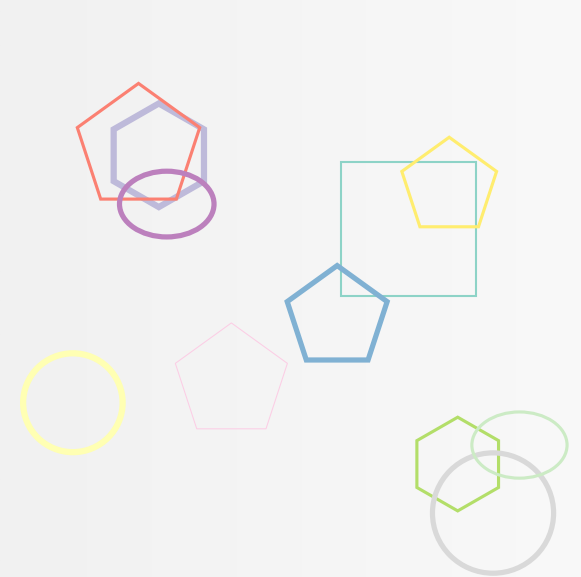[{"shape": "square", "thickness": 1, "radius": 0.58, "center": [0.703, 0.602]}, {"shape": "circle", "thickness": 3, "radius": 0.43, "center": [0.125, 0.302]}, {"shape": "hexagon", "thickness": 3, "radius": 0.45, "center": [0.273, 0.73]}, {"shape": "pentagon", "thickness": 1.5, "radius": 0.55, "center": [0.238, 0.744]}, {"shape": "pentagon", "thickness": 2.5, "radius": 0.45, "center": [0.58, 0.449]}, {"shape": "hexagon", "thickness": 1.5, "radius": 0.41, "center": [0.787, 0.196]}, {"shape": "pentagon", "thickness": 0.5, "radius": 0.51, "center": [0.398, 0.339]}, {"shape": "circle", "thickness": 2.5, "radius": 0.52, "center": [0.848, 0.111]}, {"shape": "oval", "thickness": 2.5, "radius": 0.41, "center": [0.287, 0.646]}, {"shape": "oval", "thickness": 1.5, "radius": 0.41, "center": [0.894, 0.228]}, {"shape": "pentagon", "thickness": 1.5, "radius": 0.43, "center": [0.773, 0.676]}]